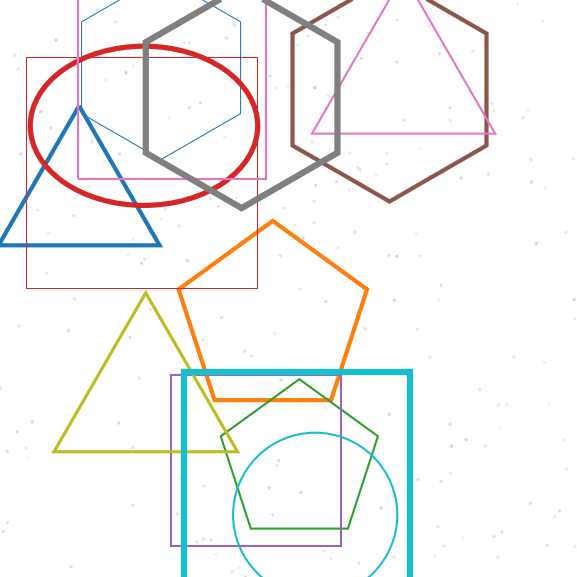[{"shape": "hexagon", "thickness": 0.5, "radius": 0.79, "center": [0.279, 0.882]}, {"shape": "triangle", "thickness": 2, "radius": 0.8, "center": [0.137, 0.655]}, {"shape": "pentagon", "thickness": 2, "radius": 0.86, "center": [0.472, 0.445]}, {"shape": "pentagon", "thickness": 1, "radius": 0.72, "center": [0.518, 0.2]}, {"shape": "oval", "thickness": 2.5, "radius": 0.98, "center": [0.249, 0.781]}, {"shape": "square", "thickness": 0.5, "radius": 1.0, "center": [0.245, 0.701]}, {"shape": "square", "thickness": 1, "radius": 0.74, "center": [0.443, 0.202]}, {"shape": "hexagon", "thickness": 2, "radius": 0.97, "center": [0.674, 0.844]}, {"shape": "triangle", "thickness": 1, "radius": 0.92, "center": [0.699, 0.859]}, {"shape": "square", "thickness": 1, "radius": 0.82, "center": [0.298, 0.853]}, {"shape": "hexagon", "thickness": 3, "radius": 0.96, "center": [0.418, 0.83]}, {"shape": "triangle", "thickness": 1.5, "radius": 0.92, "center": [0.252, 0.309]}, {"shape": "circle", "thickness": 1, "radius": 0.71, "center": [0.546, 0.108]}, {"shape": "square", "thickness": 3, "radius": 0.98, "center": [0.514, 0.16]}]